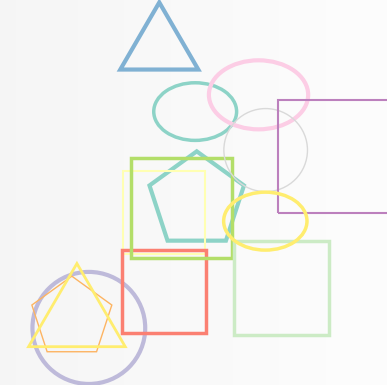[{"shape": "pentagon", "thickness": 3, "radius": 0.64, "center": [0.508, 0.479]}, {"shape": "oval", "thickness": 2.5, "radius": 0.53, "center": [0.504, 0.71]}, {"shape": "square", "thickness": 1.5, "radius": 0.53, "center": [0.423, 0.448]}, {"shape": "circle", "thickness": 3, "radius": 0.73, "center": [0.229, 0.148]}, {"shape": "square", "thickness": 2.5, "radius": 0.54, "center": [0.423, 0.243]}, {"shape": "triangle", "thickness": 3, "radius": 0.58, "center": [0.411, 0.877]}, {"shape": "pentagon", "thickness": 1, "radius": 0.54, "center": [0.185, 0.174]}, {"shape": "square", "thickness": 2.5, "radius": 0.65, "center": [0.468, 0.459]}, {"shape": "oval", "thickness": 3, "radius": 0.64, "center": [0.667, 0.754]}, {"shape": "circle", "thickness": 1, "radius": 0.54, "center": [0.686, 0.61]}, {"shape": "square", "thickness": 1.5, "radius": 0.73, "center": [0.864, 0.594]}, {"shape": "square", "thickness": 2.5, "radius": 0.61, "center": [0.727, 0.251]}, {"shape": "oval", "thickness": 2.5, "radius": 0.54, "center": [0.685, 0.426]}, {"shape": "triangle", "thickness": 2, "radius": 0.72, "center": [0.198, 0.172]}]